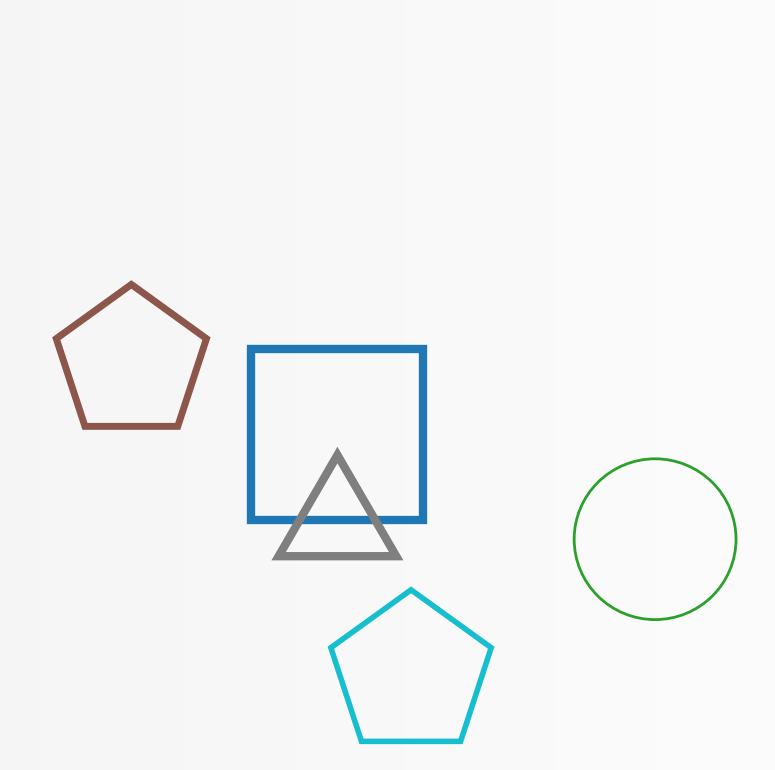[{"shape": "square", "thickness": 3, "radius": 0.55, "center": [0.435, 0.435]}, {"shape": "circle", "thickness": 1, "radius": 0.52, "center": [0.845, 0.3]}, {"shape": "pentagon", "thickness": 2.5, "radius": 0.51, "center": [0.17, 0.529]}, {"shape": "triangle", "thickness": 3, "radius": 0.44, "center": [0.435, 0.321]}, {"shape": "pentagon", "thickness": 2, "radius": 0.54, "center": [0.53, 0.125]}]